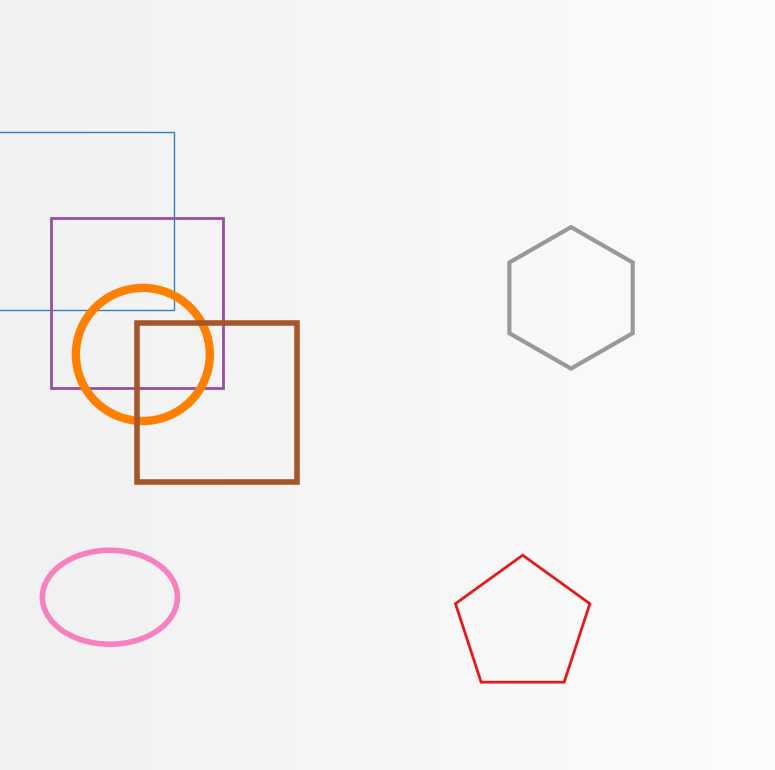[{"shape": "pentagon", "thickness": 1, "radius": 0.46, "center": [0.674, 0.188]}, {"shape": "square", "thickness": 0.5, "radius": 0.58, "center": [0.109, 0.713]}, {"shape": "square", "thickness": 1, "radius": 0.55, "center": [0.177, 0.606]}, {"shape": "circle", "thickness": 3, "radius": 0.43, "center": [0.184, 0.54]}, {"shape": "square", "thickness": 2, "radius": 0.52, "center": [0.28, 0.477]}, {"shape": "oval", "thickness": 2, "radius": 0.44, "center": [0.142, 0.224]}, {"shape": "hexagon", "thickness": 1.5, "radius": 0.46, "center": [0.737, 0.613]}]